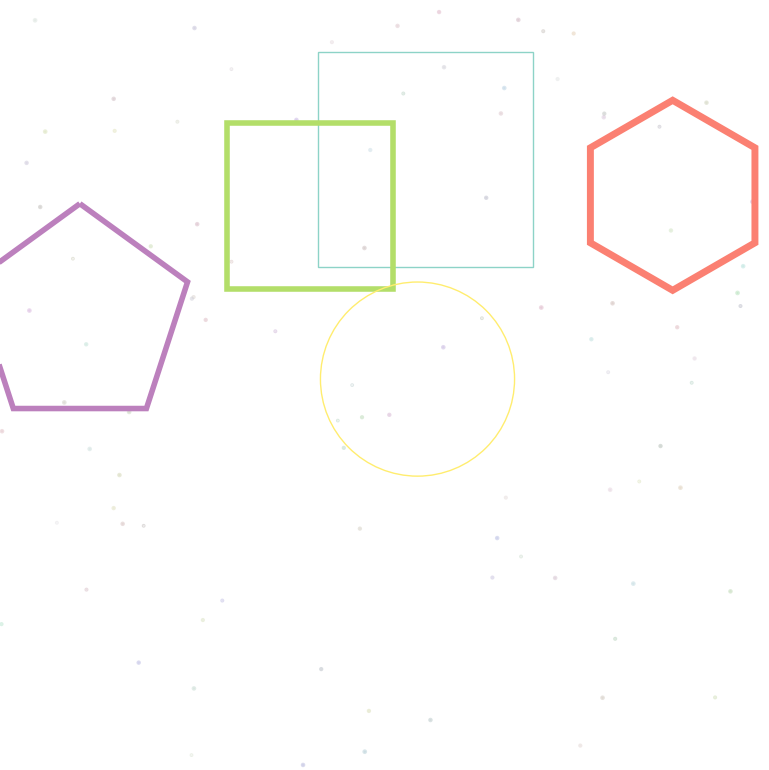[{"shape": "square", "thickness": 0.5, "radius": 0.7, "center": [0.553, 0.793]}, {"shape": "hexagon", "thickness": 2.5, "radius": 0.62, "center": [0.874, 0.746]}, {"shape": "square", "thickness": 2, "radius": 0.54, "center": [0.403, 0.732]}, {"shape": "pentagon", "thickness": 2, "radius": 0.74, "center": [0.104, 0.588]}, {"shape": "circle", "thickness": 0.5, "radius": 0.63, "center": [0.542, 0.508]}]